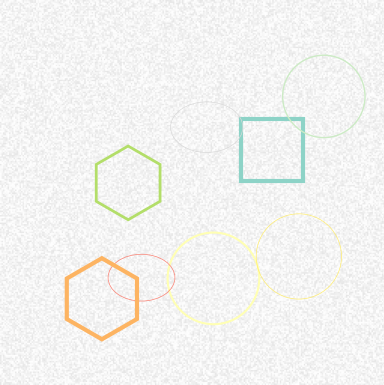[{"shape": "square", "thickness": 3, "radius": 0.4, "center": [0.707, 0.611]}, {"shape": "circle", "thickness": 1.5, "radius": 0.6, "center": [0.554, 0.277]}, {"shape": "oval", "thickness": 0.5, "radius": 0.43, "center": [0.368, 0.279]}, {"shape": "hexagon", "thickness": 3, "radius": 0.53, "center": [0.265, 0.224]}, {"shape": "hexagon", "thickness": 2, "radius": 0.48, "center": [0.333, 0.525]}, {"shape": "oval", "thickness": 0.5, "radius": 0.47, "center": [0.537, 0.67]}, {"shape": "circle", "thickness": 1, "radius": 0.53, "center": [0.841, 0.75]}, {"shape": "circle", "thickness": 0.5, "radius": 0.55, "center": [0.776, 0.334]}]